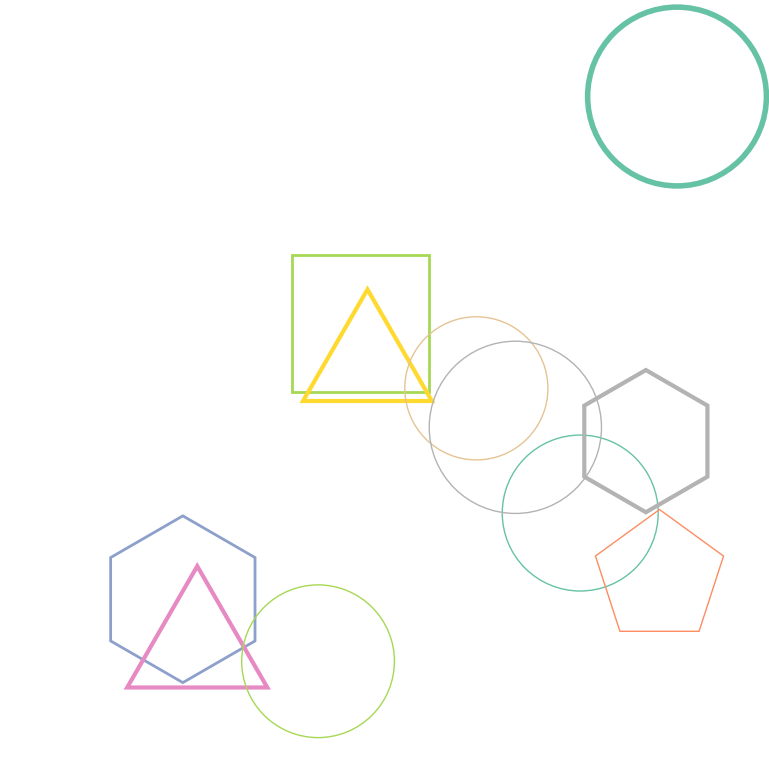[{"shape": "circle", "thickness": 2, "radius": 0.58, "center": [0.879, 0.875]}, {"shape": "circle", "thickness": 0.5, "radius": 0.51, "center": [0.754, 0.334]}, {"shape": "pentagon", "thickness": 0.5, "radius": 0.44, "center": [0.856, 0.251]}, {"shape": "hexagon", "thickness": 1, "radius": 0.54, "center": [0.237, 0.222]}, {"shape": "triangle", "thickness": 1.5, "radius": 0.53, "center": [0.256, 0.16]}, {"shape": "circle", "thickness": 0.5, "radius": 0.5, "center": [0.413, 0.141]}, {"shape": "square", "thickness": 1, "radius": 0.45, "center": [0.468, 0.58]}, {"shape": "triangle", "thickness": 1.5, "radius": 0.48, "center": [0.477, 0.528]}, {"shape": "circle", "thickness": 0.5, "radius": 0.46, "center": [0.619, 0.496]}, {"shape": "hexagon", "thickness": 1.5, "radius": 0.46, "center": [0.839, 0.427]}, {"shape": "circle", "thickness": 0.5, "radius": 0.56, "center": [0.669, 0.445]}]